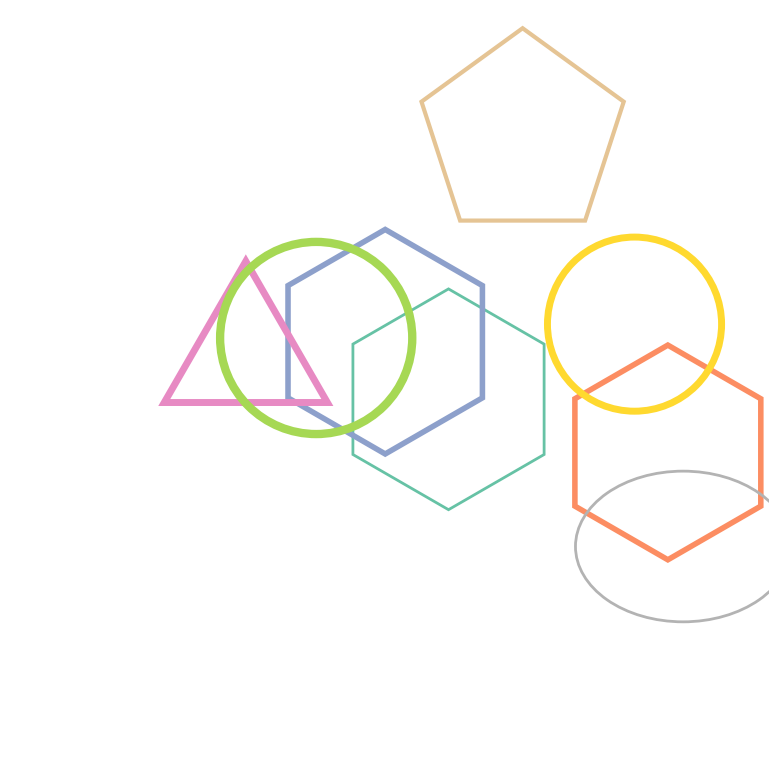[{"shape": "hexagon", "thickness": 1, "radius": 0.72, "center": [0.582, 0.481]}, {"shape": "hexagon", "thickness": 2, "radius": 0.7, "center": [0.867, 0.412]}, {"shape": "hexagon", "thickness": 2, "radius": 0.73, "center": [0.5, 0.556]}, {"shape": "triangle", "thickness": 2.5, "radius": 0.61, "center": [0.319, 0.538]}, {"shape": "circle", "thickness": 3, "radius": 0.62, "center": [0.411, 0.561]}, {"shape": "circle", "thickness": 2.5, "radius": 0.57, "center": [0.824, 0.579]}, {"shape": "pentagon", "thickness": 1.5, "radius": 0.69, "center": [0.679, 0.825]}, {"shape": "oval", "thickness": 1, "radius": 0.7, "center": [0.887, 0.29]}]